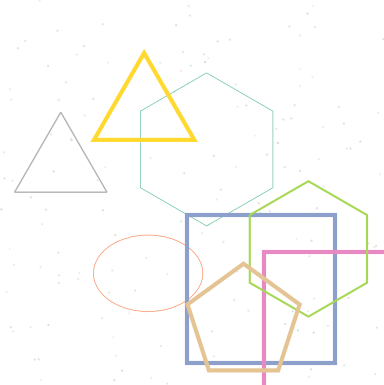[{"shape": "hexagon", "thickness": 0.5, "radius": 0.99, "center": [0.537, 0.612]}, {"shape": "oval", "thickness": 0.5, "radius": 0.71, "center": [0.385, 0.29]}, {"shape": "square", "thickness": 3, "radius": 0.96, "center": [0.677, 0.249]}, {"shape": "square", "thickness": 3, "radius": 0.91, "center": [0.867, 0.164]}, {"shape": "hexagon", "thickness": 1.5, "radius": 0.88, "center": [0.801, 0.354]}, {"shape": "triangle", "thickness": 3, "radius": 0.75, "center": [0.374, 0.712]}, {"shape": "pentagon", "thickness": 3, "radius": 0.77, "center": [0.633, 0.162]}, {"shape": "triangle", "thickness": 1, "radius": 0.69, "center": [0.158, 0.57]}]